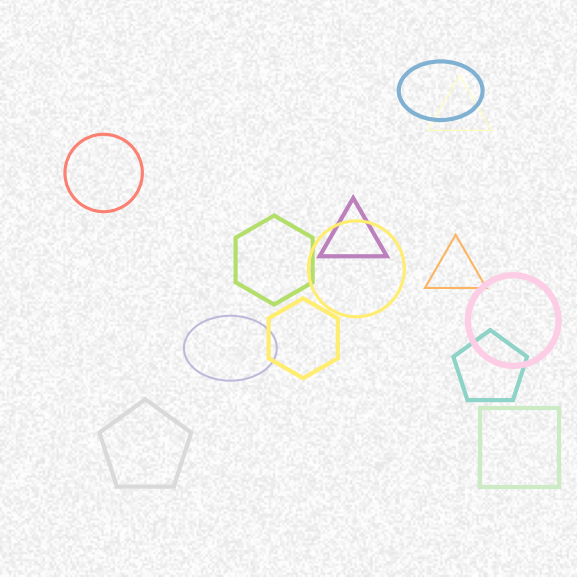[{"shape": "pentagon", "thickness": 2, "radius": 0.34, "center": [0.849, 0.361]}, {"shape": "triangle", "thickness": 0.5, "radius": 0.32, "center": [0.796, 0.805]}, {"shape": "oval", "thickness": 1, "radius": 0.4, "center": [0.399, 0.396]}, {"shape": "circle", "thickness": 1.5, "radius": 0.34, "center": [0.179, 0.7]}, {"shape": "oval", "thickness": 2, "radius": 0.36, "center": [0.763, 0.842]}, {"shape": "triangle", "thickness": 1, "radius": 0.31, "center": [0.789, 0.531]}, {"shape": "hexagon", "thickness": 2, "radius": 0.39, "center": [0.475, 0.549]}, {"shape": "circle", "thickness": 3, "radius": 0.39, "center": [0.889, 0.444]}, {"shape": "pentagon", "thickness": 2, "radius": 0.42, "center": [0.252, 0.224]}, {"shape": "triangle", "thickness": 2, "radius": 0.34, "center": [0.612, 0.589]}, {"shape": "square", "thickness": 2, "radius": 0.34, "center": [0.899, 0.225]}, {"shape": "circle", "thickness": 1.5, "radius": 0.42, "center": [0.617, 0.534]}, {"shape": "hexagon", "thickness": 2, "radius": 0.35, "center": [0.525, 0.413]}]